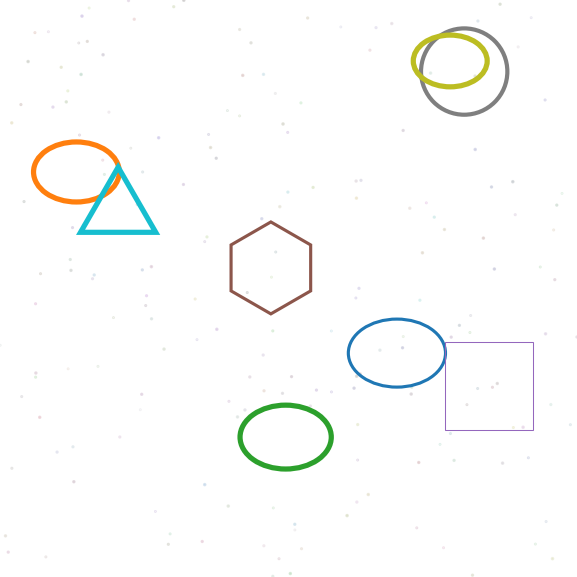[{"shape": "oval", "thickness": 1.5, "radius": 0.42, "center": [0.687, 0.388]}, {"shape": "oval", "thickness": 2.5, "radius": 0.37, "center": [0.132, 0.701]}, {"shape": "oval", "thickness": 2.5, "radius": 0.39, "center": [0.495, 0.242]}, {"shape": "square", "thickness": 0.5, "radius": 0.38, "center": [0.847, 0.33]}, {"shape": "hexagon", "thickness": 1.5, "radius": 0.4, "center": [0.469, 0.535]}, {"shape": "circle", "thickness": 2, "radius": 0.37, "center": [0.804, 0.875]}, {"shape": "oval", "thickness": 2.5, "radius": 0.32, "center": [0.78, 0.894]}, {"shape": "triangle", "thickness": 2.5, "radius": 0.38, "center": [0.205, 0.634]}]